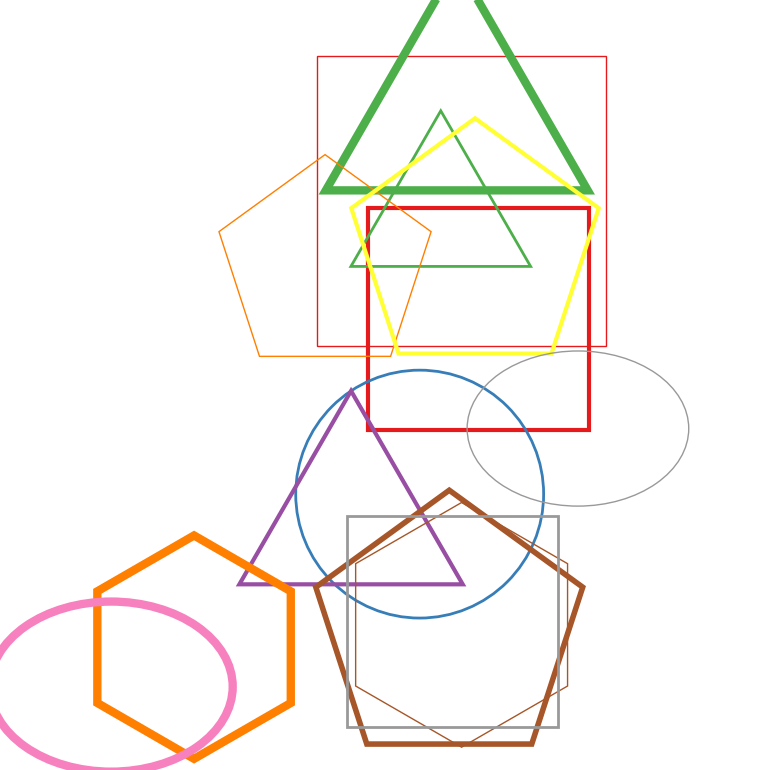[{"shape": "square", "thickness": 0.5, "radius": 0.94, "center": [0.599, 0.739]}, {"shape": "square", "thickness": 1.5, "radius": 0.72, "center": [0.621, 0.585]}, {"shape": "circle", "thickness": 1, "radius": 0.8, "center": [0.545, 0.358]}, {"shape": "triangle", "thickness": 3, "radius": 0.98, "center": [0.593, 0.851]}, {"shape": "triangle", "thickness": 1, "radius": 0.67, "center": [0.572, 0.721]}, {"shape": "triangle", "thickness": 1.5, "radius": 0.84, "center": [0.456, 0.325]}, {"shape": "pentagon", "thickness": 0.5, "radius": 0.72, "center": [0.422, 0.654]}, {"shape": "hexagon", "thickness": 3, "radius": 0.73, "center": [0.252, 0.16]}, {"shape": "pentagon", "thickness": 1.5, "radius": 0.84, "center": [0.617, 0.677]}, {"shape": "hexagon", "thickness": 0.5, "radius": 0.79, "center": [0.599, 0.189]}, {"shape": "pentagon", "thickness": 2, "radius": 0.91, "center": [0.583, 0.181]}, {"shape": "oval", "thickness": 3, "radius": 0.79, "center": [0.144, 0.108]}, {"shape": "square", "thickness": 1, "radius": 0.68, "center": [0.588, 0.193]}, {"shape": "oval", "thickness": 0.5, "radius": 0.72, "center": [0.751, 0.443]}]